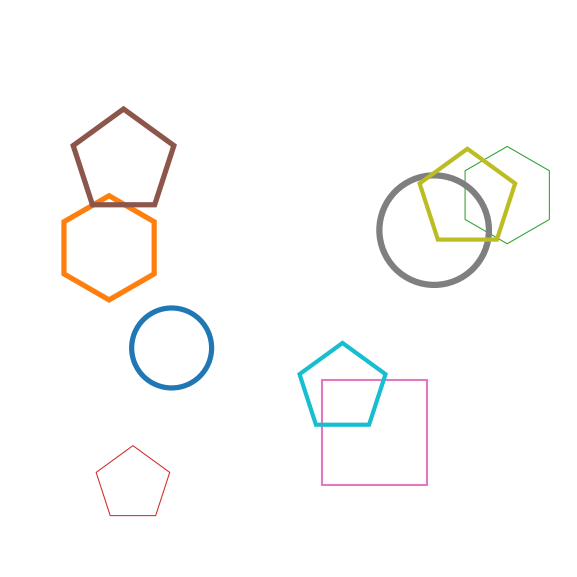[{"shape": "circle", "thickness": 2.5, "radius": 0.35, "center": [0.297, 0.397]}, {"shape": "hexagon", "thickness": 2.5, "radius": 0.45, "center": [0.189, 0.57]}, {"shape": "hexagon", "thickness": 0.5, "radius": 0.42, "center": [0.878, 0.661]}, {"shape": "pentagon", "thickness": 0.5, "radius": 0.33, "center": [0.23, 0.16]}, {"shape": "pentagon", "thickness": 2.5, "radius": 0.46, "center": [0.214, 0.719]}, {"shape": "square", "thickness": 1, "radius": 0.45, "center": [0.648, 0.25]}, {"shape": "circle", "thickness": 3, "radius": 0.47, "center": [0.752, 0.601]}, {"shape": "pentagon", "thickness": 2, "radius": 0.43, "center": [0.809, 0.655]}, {"shape": "pentagon", "thickness": 2, "radius": 0.39, "center": [0.593, 0.327]}]